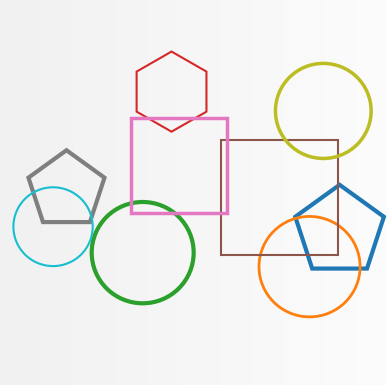[{"shape": "pentagon", "thickness": 3, "radius": 0.6, "center": [0.876, 0.4]}, {"shape": "circle", "thickness": 2, "radius": 0.65, "center": [0.799, 0.307]}, {"shape": "circle", "thickness": 3, "radius": 0.66, "center": [0.368, 0.344]}, {"shape": "hexagon", "thickness": 1.5, "radius": 0.52, "center": [0.443, 0.762]}, {"shape": "square", "thickness": 1.5, "radius": 0.75, "center": [0.721, 0.488]}, {"shape": "square", "thickness": 2.5, "radius": 0.61, "center": [0.462, 0.571]}, {"shape": "pentagon", "thickness": 3, "radius": 0.52, "center": [0.172, 0.507]}, {"shape": "circle", "thickness": 2.5, "radius": 0.62, "center": [0.834, 0.712]}, {"shape": "circle", "thickness": 1.5, "radius": 0.51, "center": [0.137, 0.411]}]